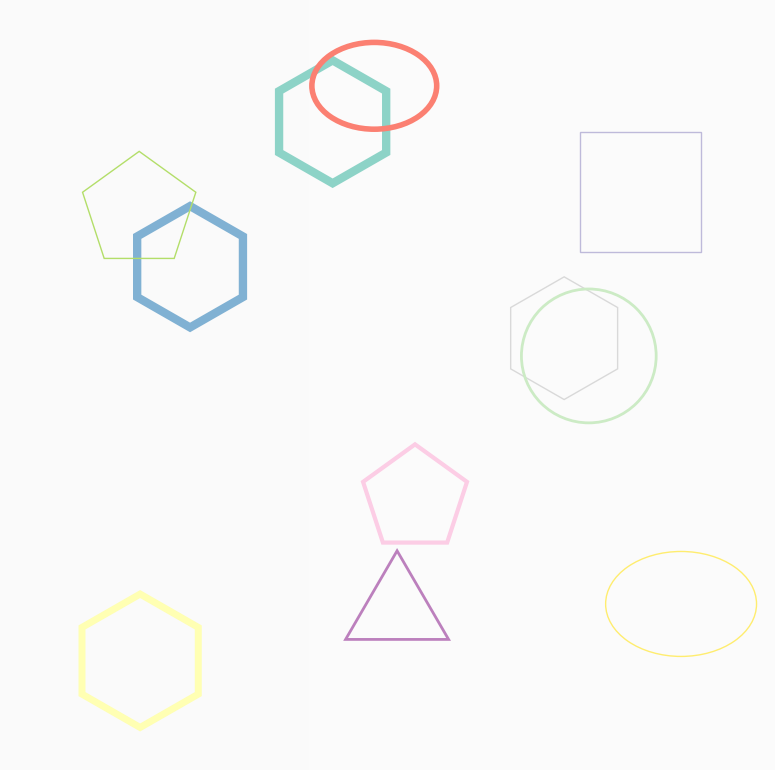[{"shape": "hexagon", "thickness": 3, "radius": 0.4, "center": [0.429, 0.842]}, {"shape": "hexagon", "thickness": 2.5, "radius": 0.43, "center": [0.181, 0.142]}, {"shape": "square", "thickness": 0.5, "radius": 0.39, "center": [0.826, 0.751]}, {"shape": "oval", "thickness": 2, "radius": 0.4, "center": [0.483, 0.889]}, {"shape": "hexagon", "thickness": 3, "radius": 0.39, "center": [0.245, 0.654]}, {"shape": "pentagon", "thickness": 0.5, "radius": 0.38, "center": [0.18, 0.727]}, {"shape": "pentagon", "thickness": 1.5, "radius": 0.35, "center": [0.536, 0.352]}, {"shape": "hexagon", "thickness": 0.5, "radius": 0.4, "center": [0.728, 0.561]}, {"shape": "triangle", "thickness": 1, "radius": 0.38, "center": [0.512, 0.208]}, {"shape": "circle", "thickness": 1, "radius": 0.43, "center": [0.76, 0.538]}, {"shape": "oval", "thickness": 0.5, "radius": 0.49, "center": [0.879, 0.216]}]